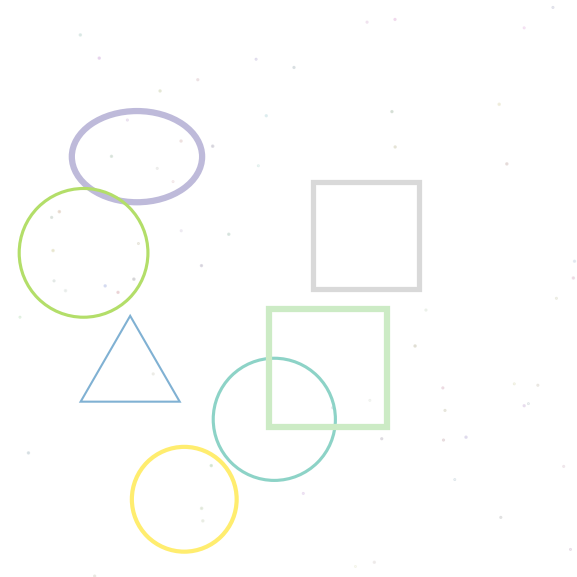[{"shape": "circle", "thickness": 1.5, "radius": 0.53, "center": [0.475, 0.273]}, {"shape": "oval", "thickness": 3, "radius": 0.56, "center": [0.237, 0.728]}, {"shape": "triangle", "thickness": 1, "radius": 0.5, "center": [0.225, 0.353]}, {"shape": "circle", "thickness": 1.5, "radius": 0.56, "center": [0.145, 0.561]}, {"shape": "square", "thickness": 2.5, "radius": 0.46, "center": [0.634, 0.592]}, {"shape": "square", "thickness": 3, "radius": 0.51, "center": [0.568, 0.362]}, {"shape": "circle", "thickness": 2, "radius": 0.45, "center": [0.319, 0.135]}]